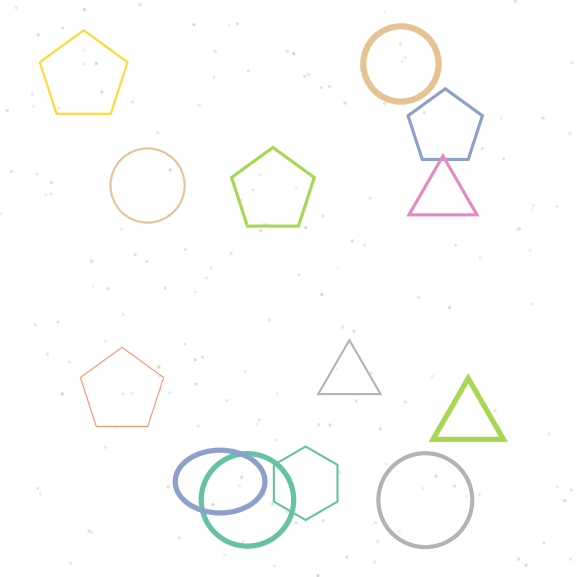[{"shape": "circle", "thickness": 2.5, "radius": 0.4, "center": [0.428, 0.134]}, {"shape": "hexagon", "thickness": 1, "radius": 0.32, "center": [0.529, 0.162]}, {"shape": "pentagon", "thickness": 0.5, "radius": 0.38, "center": [0.211, 0.322]}, {"shape": "pentagon", "thickness": 1.5, "radius": 0.34, "center": [0.771, 0.778]}, {"shape": "oval", "thickness": 2.5, "radius": 0.39, "center": [0.381, 0.165]}, {"shape": "triangle", "thickness": 1.5, "radius": 0.34, "center": [0.767, 0.661]}, {"shape": "pentagon", "thickness": 1.5, "radius": 0.38, "center": [0.473, 0.669]}, {"shape": "triangle", "thickness": 2.5, "radius": 0.35, "center": [0.811, 0.274]}, {"shape": "pentagon", "thickness": 1, "radius": 0.4, "center": [0.145, 0.867]}, {"shape": "circle", "thickness": 3, "radius": 0.33, "center": [0.694, 0.888]}, {"shape": "circle", "thickness": 1, "radius": 0.32, "center": [0.255, 0.678]}, {"shape": "triangle", "thickness": 1, "radius": 0.31, "center": [0.605, 0.348]}, {"shape": "circle", "thickness": 2, "radius": 0.41, "center": [0.736, 0.133]}]